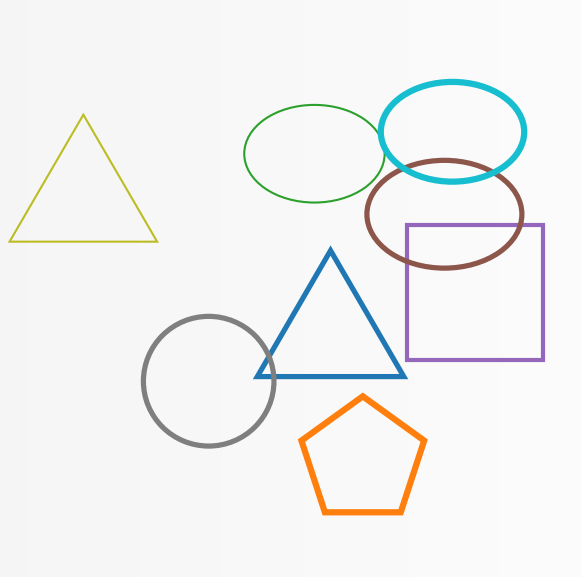[{"shape": "triangle", "thickness": 2.5, "radius": 0.73, "center": [0.569, 0.42]}, {"shape": "pentagon", "thickness": 3, "radius": 0.55, "center": [0.624, 0.202]}, {"shape": "oval", "thickness": 1, "radius": 0.6, "center": [0.541, 0.733]}, {"shape": "square", "thickness": 2, "radius": 0.58, "center": [0.817, 0.493]}, {"shape": "oval", "thickness": 2.5, "radius": 0.67, "center": [0.765, 0.628]}, {"shape": "circle", "thickness": 2.5, "radius": 0.56, "center": [0.359, 0.339]}, {"shape": "triangle", "thickness": 1, "radius": 0.73, "center": [0.143, 0.654]}, {"shape": "oval", "thickness": 3, "radius": 0.62, "center": [0.778, 0.771]}]